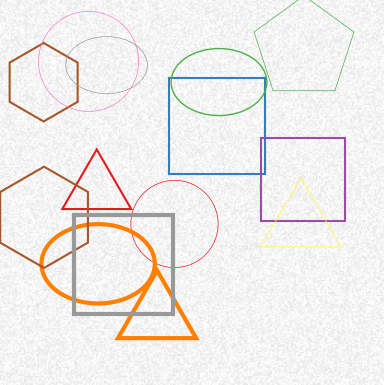[{"shape": "triangle", "thickness": 1.5, "radius": 0.52, "center": [0.251, 0.509]}, {"shape": "circle", "thickness": 0.5, "radius": 0.57, "center": [0.453, 0.418]}, {"shape": "square", "thickness": 1.5, "radius": 0.62, "center": [0.564, 0.672]}, {"shape": "pentagon", "thickness": 0.5, "radius": 0.68, "center": [0.79, 0.875]}, {"shape": "oval", "thickness": 1, "radius": 0.62, "center": [0.569, 0.787]}, {"shape": "square", "thickness": 1.5, "radius": 0.54, "center": [0.787, 0.535]}, {"shape": "oval", "thickness": 3, "radius": 0.74, "center": [0.255, 0.315]}, {"shape": "triangle", "thickness": 3, "radius": 0.59, "center": [0.408, 0.18]}, {"shape": "triangle", "thickness": 0.5, "radius": 0.6, "center": [0.782, 0.419]}, {"shape": "hexagon", "thickness": 1.5, "radius": 0.51, "center": [0.113, 0.786]}, {"shape": "hexagon", "thickness": 1.5, "radius": 0.66, "center": [0.114, 0.436]}, {"shape": "circle", "thickness": 0.5, "radius": 0.65, "center": [0.23, 0.84]}, {"shape": "square", "thickness": 3, "radius": 0.64, "center": [0.321, 0.314]}, {"shape": "oval", "thickness": 0.5, "radius": 0.53, "center": [0.277, 0.831]}]